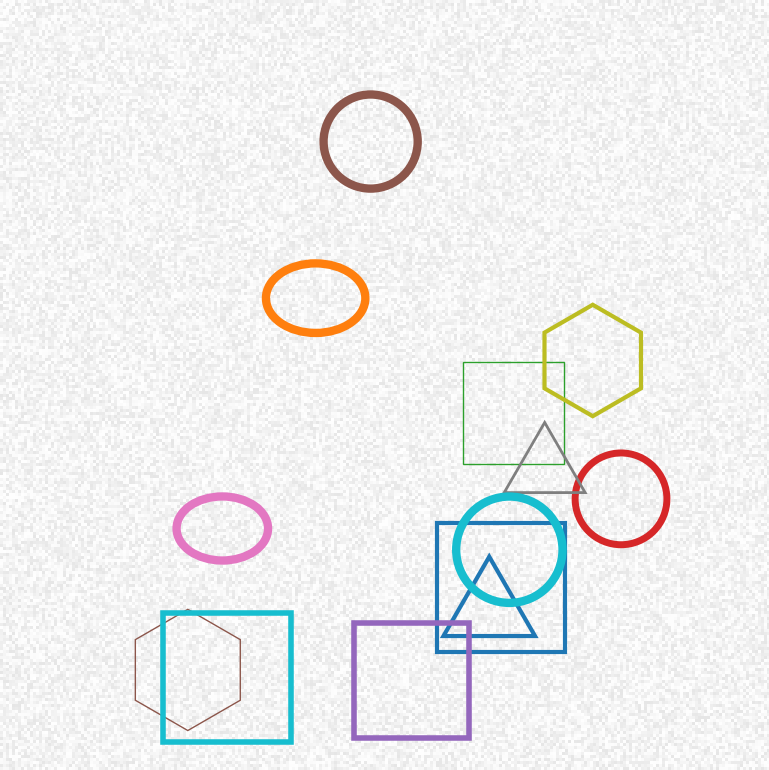[{"shape": "triangle", "thickness": 1.5, "radius": 0.34, "center": [0.635, 0.208]}, {"shape": "square", "thickness": 1.5, "radius": 0.42, "center": [0.651, 0.238]}, {"shape": "oval", "thickness": 3, "radius": 0.32, "center": [0.41, 0.613]}, {"shape": "square", "thickness": 0.5, "radius": 0.33, "center": [0.667, 0.464]}, {"shape": "circle", "thickness": 2.5, "radius": 0.3, "center": [0.807, 0.352]}, {"shape": "square", "thickness": 2, "radius": 0.37, "center": [0.534, 0.116]}, {"shape": "circle", "thickness": 3, "radius": 0.31, "center": [0.481, 0.816]}, {"shape": "hexagon", "thickness": 0.5, "radius": 0.39, "center": [0.244, 0.13]}, {"shape": "oval", "thickness": 3, "radius": 0.3, "center": [0.289, 0.314]}, {"shape": "triangle", "thickness": 1, "radius": 0.3, "center": [0.707, 0.391]}, {"shape": "hexagon", "thickness": 1.5, "radius": 0.36, "center": [0.77, 0.532]}, {"shape": "circle", "thickness": 3, "radius": 0.35, "center": [0.662, 0.286]}, {"shape": "square", "thickness": 2, "radius": 0.42, "center": [0.295, 0.12]}]